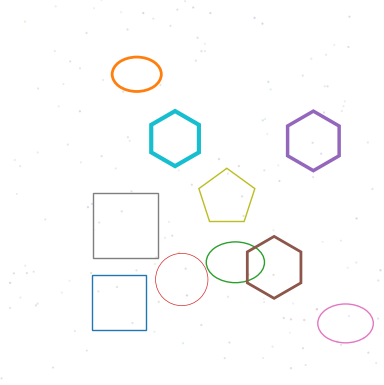[{"shape": "square", "thickness": 1, "radius": 0.36, "center": [0.309, 0.214]}, {"shape": "oval", "thickness": 2, "radius": 0.32, "center": [0.355, 0.807]}, {"shape": "oval", "thickness": 1, "radius": 0.38, "center": [0.611, 0.319]}, {"shape": "circle", "thickness": 0.5, "radius": 0.34, "center": [0.472, 0.274]}, {"shape": "hexagon", "thickness": 2.5, "radius": 0.39, "center": [0.814, 0.634]}, {"shape": "hexagon", "thickness": 2, "radius": 0.4, "center": [0.712, 0.306]}, {"shape": "oval", "thickness": 1, "radius": 0.36, "center": [0.898, 0.16]}, {"shape": "square", "thickness": 1, "radius": 0.42, "center": [0.327, 0.415]}, {"shape": "pentagon", "thickness": 1, "radius": 0.38, "center": [0.589, 0.486]}, {"shape": "hexagon", "thickness": 3, "radius": 0.36, "center": [0.455, 0.64]}]